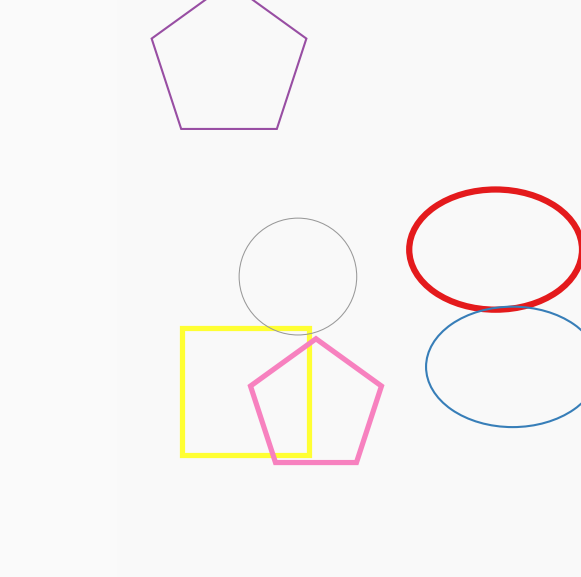[{"shape": "oval", "thickness": 3, "radius": 0.74, "center": [0.853, 0.567]}, {"shape": "oval", "thickness": 1, "radius": 0.74, "center": [0.882, 0.364]}, {"shape": "pentagon", "thickness": 1, "radius": 0.7, "center": [0.394, 0.889]}, {"shape": "square", "thickness": 2.5, "radius": 0.55, "center": [0.422, 0.322]}, {"shape": "pentagon", "thickness": 2.5, "radius": 0.59, "center": [0.544, 0.294]}, {"shape": "circle", "thickness": 0.5, "radius": 0.51, "center": [0.513, 0.52]}]